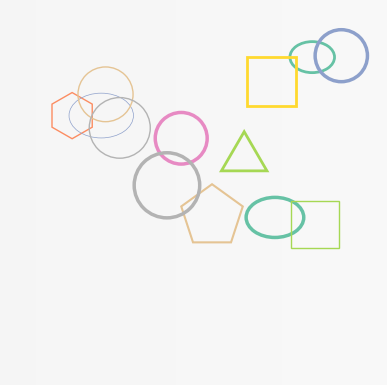[{"shape": "oval", "thickness": 2, "radius": 0.29, "center": [0.806, 0.852]}, {"shape": "oval", "thickness": 2.5, "radius": 0.37, "center": [0.71, 0.435]}, {"shape": "hexagon", "thickness": 1, "radius": 0.3, "center": [0.186, 0.7]}, {"shape": "circle", "thickness": 2.5, "radius": 0.34, "center": [0.881, 0.855]}, {"shape": "oval", "thickness": 0.5, "radius": 0.42, "center": [0.261, 0.7]}, {"shape": "circle", "thickness": 2.5, "radius": 0.34, "center": [0.468, 0.641]}, {"shape": "triangle", "thickness": 2, "radius": 0.34, "center": [0.63, 0.59]}, {"shape": "square", "thickness": 1, "radius": 0.31, "center": [0.813, 0.417]}, {"shape": "square", "thickness": 2, "radius": 0.32, "center": [0.701, 0.787]}, {"shape": "circle", "thickness": 1, "radius": 0.36, "center": [0.272, 0.755]}, {"shape": "pentagon", "thickness": 1.5, "radius": 0.42, "center": [0.547, 0.438]}, {"shape": "circle", "thickness": 1, "radius": 0.39, "center": [0.309, 0.668]}, {"shape": "circle", "thickness": 2.5, "radius": 0.42, "center": [0.431, 0.519]}]